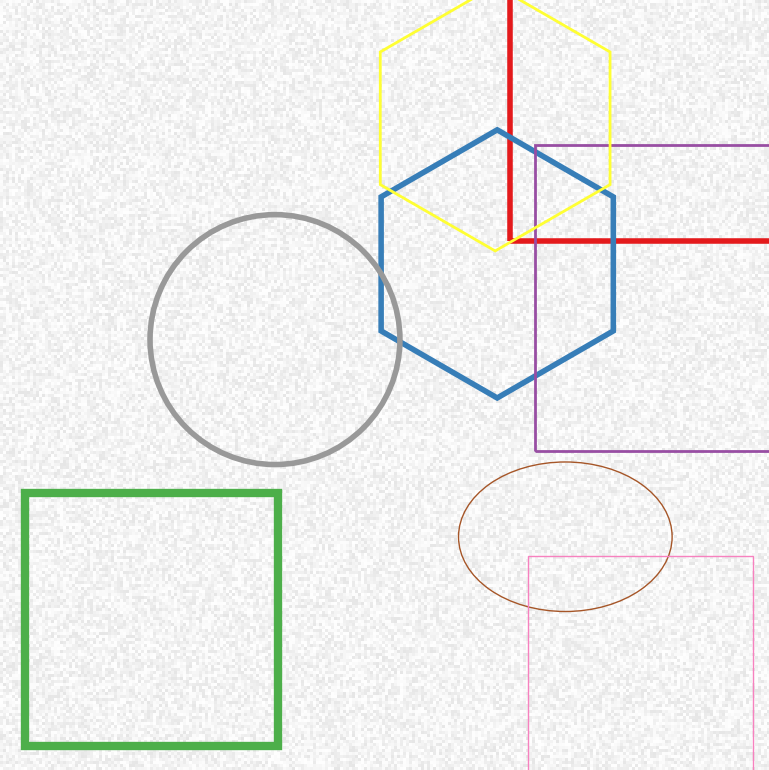[{"shape": "square", "thickness": 2, "radius": 0.93, "center": [0.849, 0.874]}, {"shape": "hexagon", "thickness": 2, "radius": 0.87, "center": [0.646, 0.657]}, {"shape": "square", "thickness": 3, "radius": 0.82, "center": [0.197, 0.195]}, {"shape": "square", "thickness": 1, "radius": 1.0, "center": [0.894, 0.613]}, {"shape": "hexagon", "thickness": 1, "radius": 0.86, "center": [0.643, 0.846]}, {"shape": "oval", "thickness": 0.5, "radius": 0.69, "center": [0.734, 0.303]}, {"shape": "square", "thickness": 0.5, "radius": 0.73, "center": [0.832, 0.133]}, {"shape": "circle", "thickness": 2, "radius": 0.81, "center": [0.357, 0.559]}]